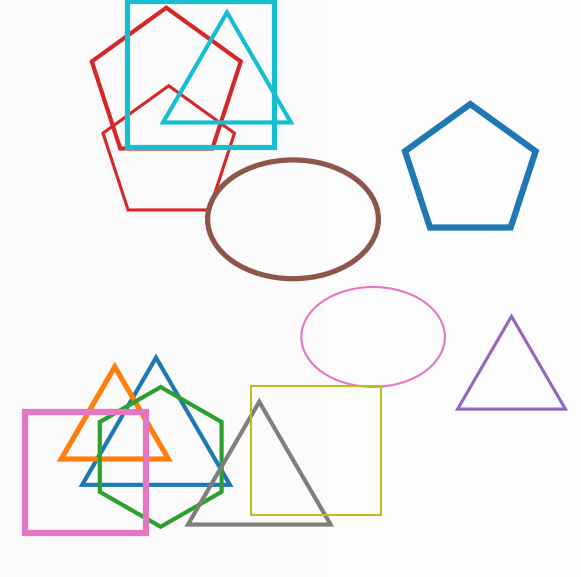[{"shape": "pentagon", "thickness": 3, "radius": 0.59, "center": [0.809, 0.701]}, {"shape": "triangle", "thickness": 2, "radius": 0.73, "center": [0.268, 0.233]}, {"shape": "triangle", "thickness": 2.5, "radius": 0.53, "center": [0.198, 0.258]}, {"shape": "hexagon", "thickness": 2, "radius": 0.6, "center": [0.276, 0.208]}, {"shape": "pentagon", "thickness": 1.5, "radius": 0.59, "center": [0.29, 0.732]}, {"shape": "pentagon", "thickness": 2, "radius": 0.67, "center": [0.286, 0.851]}, {"shape": "triangle", "thickness": 1.5, "radius": 0.54, "center": [0.88, 0.344]}, {"shape": "oval", "thickness": 2.5, "radius": 0.73, "center": [0.504, 0.619]}, {"shape": "oval", "thickness": 1, "radius": 0.62, "center": [0.642, 0.416]}, {"shape": "square", "thickness": 3, "radius": 0.52, "center": [0.147, 0.181]}, {"shape": "triangle", "thickness": 2, "radius": 0.71, "center": [0.446, 0.162]}, {"shape": "square", "thickness": 1, "radius": 0.56, "center": [0.544, 0.22]}, {"shape": "triangle", "thickness": 2, "radius": 0.64, "center": [0.391, 0.851]}, {"shape": "square", "thickness": 2.5, "radius": 0.63, "center": [0.344, 0.87]}]